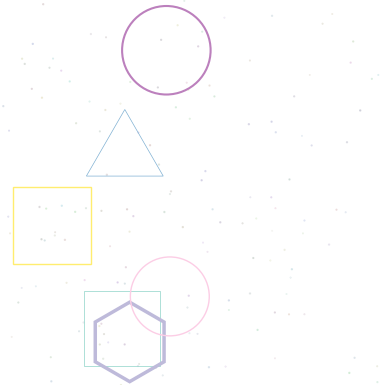[{"shape": "square", "thickness": 0.5, "radius": 0.49, "center": [0.317, 0.147]}, {"shape": "hexagon", "thickness": 2.5, "radius": 0.52, "center": [0.337, 0.112]}, {"shape": "triangle", "thickness": 0.5, "radius": 0.58, "center": [0.324, 0.6]}, {"shape": "circle", "thickness": 1, "radius": 0.51, "center": [0.441, 0.23]}, {"shape": "circle", "thickness": 1.5, "radius": 0.57, "center": [0.432, 0.869]}, {"shape": "square", "thickness": 1, "radius": 0.5, "center": [0.135, 0.415]}]